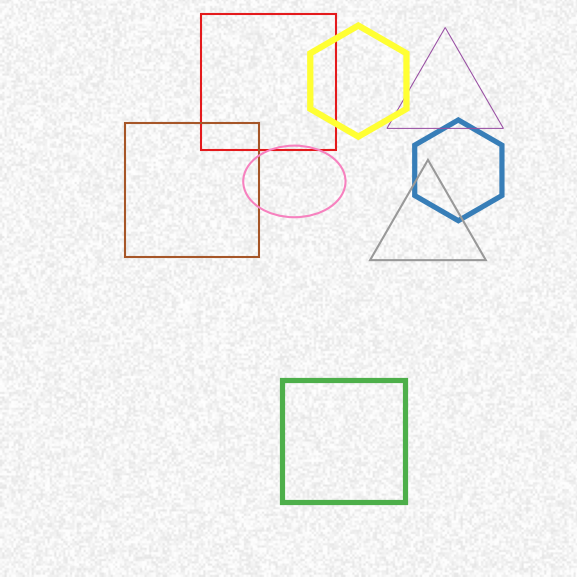[{"shape": "square", "thickness": 1, "radius": 0.59, "center": [0.465, 0.857]}, {"shape": "hexagon", "thickness": 2.5, "radius": 0.44, "center": [0.794, 0.704]}, {"shape": "square", "thickness": 2.5, "radius": 0.53, "center": [0.595, 0.236]}, {"shape": "triangle", "thickness": 0.5, "radius": 0.58, "center": [0.771, 0.835]}, {"shape": "hexagon", "thickness": 3, "radius": 0.48, "center": [0.621, 0.859]}, {"shape": "square", "thickness": 1, "radius": 0.58, "center": [0.332, 0.67]}, {"shape": "oval", "thickness": 1, "radius": 0.44, "center": [0.51, 0.685]}, {"shape": "triangle", "thickness": 1, "radius": 0.58, "center": [0.741, 0.607]}]